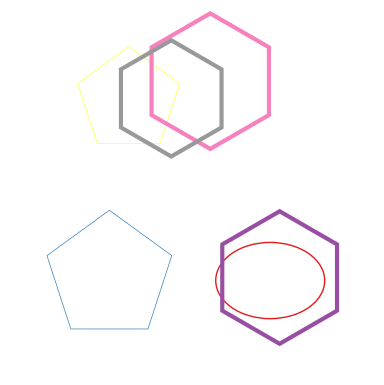[{"shape": "oval", "thickness": 1, "radius": 0.71, "center": [0.702, 0.271]}, {"shape": "pentagon", "thickness": 0.5, "radius": 0.85, "center": [0.284, 0.283]}, {"shape": "hexagon", "thickness": 3, "radius": 0.86, "center": [0.726, 0.279]}, {"shape": "pentagon", "thickness": 0.5, "radius": 0.7, "center": [0.334, 0.74]}, {"shape": "hexagon", "thickness": 3, "radius": 0.88, "center": [0.546, 0.789]}, {"shape": "hexagon", "thickness": 3, "radius": 0.75, "center": [0.445, 0.744]}]